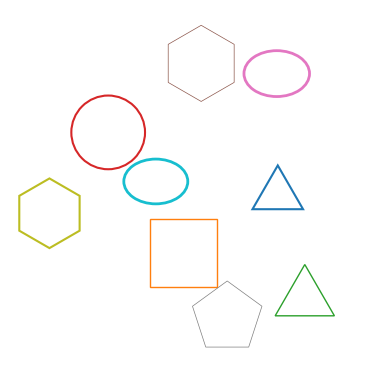[{"shape": "triangle", "thickness": 1.5, "radius": 0.38, "center": [0.721, 0.495]}, {"shape": "square", "thickness": 1, "radius": 0.44, "center": [0.476, 0.343]}, {"shape": "triangle", "thickness": 1, "radius": 0.44, "center": [0.792, 0.224]}, {"shape": "circle", "thickness": 1.5, "radius": 0.48, "center": [0.281, 0.656]}, {"shape": "hexagon", "thickness": 0.5, "radius": 0.49, "center": [0.523, 0.835]}, {"shape": "oval", "thickness": 2, "radius": 0.43, "center": [0.719, 0.809]}, {"shape": "pentagon", "thickness": 0.5, "radius": 0.47, "center": [0.59, 0.175]}, {"shape": "hexagon", "thickness": 1.5, "radius": 0.45, "center": [0.128, 0.446]}, {"shape": "oval", "thickness": 2, "radius": 0.42, "center": [0.405, 0.529]}]